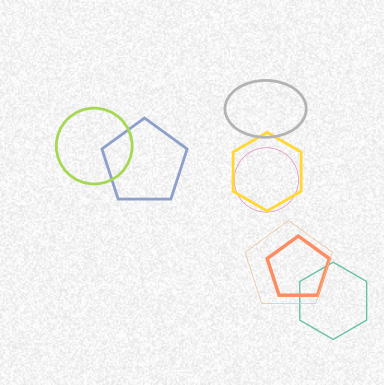[{"shape": "hexagon", "thickness": 1, "radius": 0.5, "center": [0.865, 0.219]}, {"shape": "pentagon", "thickness": 2.5, "radius": 0.42, "center": [0.775, 0.302]}, {"shape": "pentagon", "thickness": 2, "radius": 0.58, "center": [0.375, 0.577]}, {"shape": "circle", "thickness": 0.5, "radius": 0.42, "center": [0.692, 0.533]}, {"shape": "circle", "thickness": 2, "radius": 0.49, "center": [0.245, 0.621]}, {"shape": "hexagon", "thickness": 2, "radius": 0.51, "center": [0.694, 0.554]}, {"shape": "pentagon", "thickness": 0.5, "radius": 0.6, "center": [0.75, 0.308]}, {"shape": "oval", "thickness": 2, "radius": 0.53, "center": [0.69, 0.717]}]